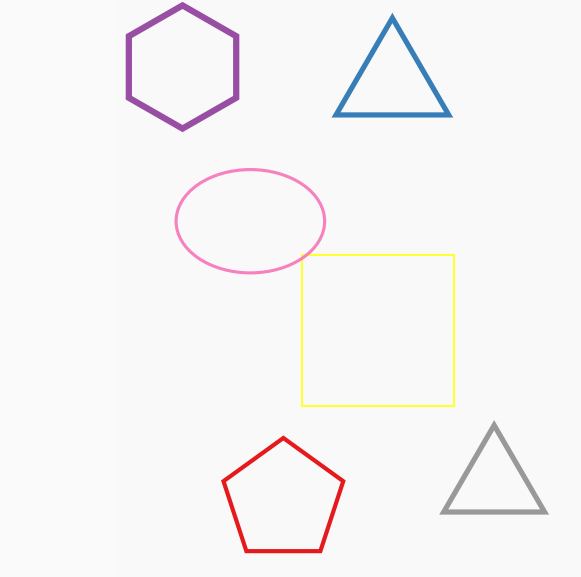[{"shape": "pentagon", "thickness": 2, "radius": 0.54, "center": [0.488, 0.132]}, {"shape": "triangle", "thickness": 2.5, "radius": 0.56, "center": [0.675, 0.856]}, {"shape": "hexagon", "thickness": 3, "radius": 0.53, "center": [0.314, 0.883]}, {"shape": "square", "thickness": 1, "radius": 0.65, "center": [0.65, 0.427]}, {"shape": "oval", "thickness": 1.5, "radius": 0.64, "center": [0.431, 0.616]}, {"shape": "triangle", "thickness": 2.5, "radius": 0.5, "center": [0.85, 0.163]}]